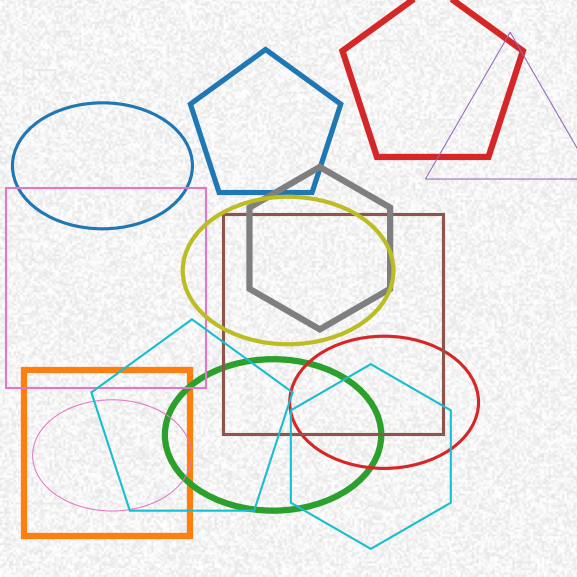[{"shape": "oval", "thickness": 1.5, "radius": 0.78, "center": [0.177, 0.712]}, {"shape": "pentagon", "thickness": 2.5, "radius": 0.68, "center": [0.46, 0.777]}, {"shape": "square", "thickness": 3, "radius": 0.72, "center": [0.186, 0.215]}, {"shape": "oval", "thickness": 3, "radius": 0.94, "center": [0.473, 0.246]}, {"shape": "oval", "thickness": 1.5, "radius": 0.82, "center": [0.665, 0.303]}, {"shape": "pentagon", "thickness": 3, "radius": 0.82, "center": [0.749, 0.86]}, {"shape": "triangle", "thickness": 0.5, "radius": 0.85, "center": [0.883, 0.774]}, {"shape": "square", "thickness": 1.5, "radius": 0.95, "center": [0.577, 0.438]}, {"shape": "square", "thickness": 1, "radius": 0.87, "center": [0.184, 0.501]}, {"shape": "oval", "thickness": 0.5, "radius": 0.69, "center": [0.194, 0.211]}, {"shape": "hexagon", "thickness": 3, "radius": 0.7, "center": [0.554, 0.569]}, {"shape": "oval", "thickness": 2, "radius": 0.91, "center": [0.499, 0.531]}, {"shape": "pentagon", "thickness": 1, "radius": 0.92, "center": [0.332, 0.263]}, {"shape": "hexagon", "thickness": 1, "radius": 0.8, "center": [0.642, 0.209]}]